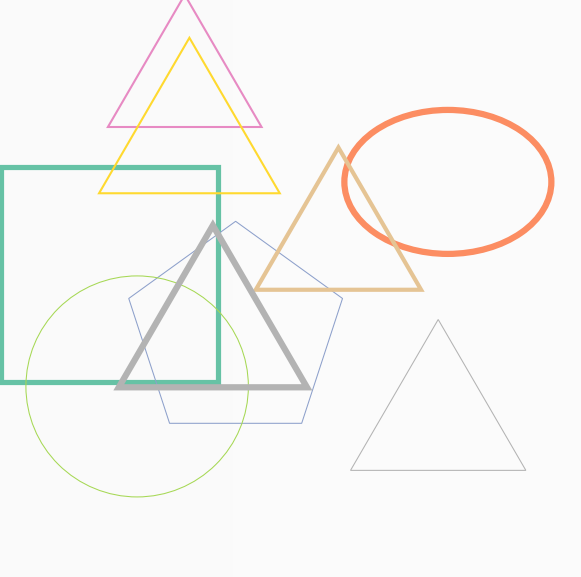[{"shape": "square", "thickness": 2.5, "radius": 0.93, "center": [0.189, 0.524]}, {"shape": "oval", "thickness": 3, "radius": 0.89, "center": [0.771, 0.684]}, {"shape": "pentagon", "thickness": 0.5, "radius": 0.97, "center": [0.405, 0.423]}, {"shape": "triangle", "thickness": 1, "radius": 0.76, "center": [0.318, 0.856]}, {"shape": "circle", "thickness": 0.5, "radius": 0.96, "center": [0.236, 0.33]}, {"shape": "triangle", "thickness": 1, "radius": 0.9, "center": [0.326, 0.754]}, {"shape": "triangle", "thickness": 2, "radius": 0.82, "center": [0.582, 0.579]}, {"shape": "triangle", "thickness": 3, "radius": 0.93, "center": [0.366, 0.422]}, {"shape": "triangle", "thickness": 0.5, "radius": 0.87, "center": [0.754, 0.272]}]